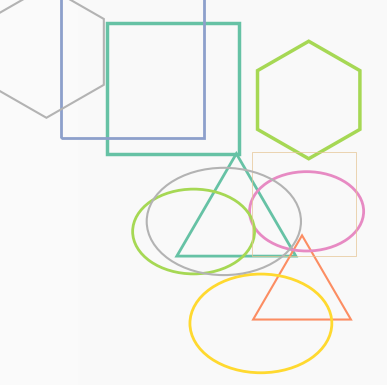[{"shape": "square", "thickness": 2.5, "radius": 0.85, "center": [0.446, 0.771]}, {"shape": "triangle", "thickness": 2, "radius": 0.89, "center": [0.61, 0.423]}, {"shape": "triangle", "thickness": 1.5, "radius": 0.73, "center": [0.779, 0.243]}, {"shape": "square", "thickness": 2, "radius": 0.92, "center": [0.342, 0.826]}, {"shape": "oval", "thickness": 2, "radius": 0.74, "center": [0.791, 0.451]}, {"shape": "hexagon", "thickness": 2.5, "radius": 0.76, "center": [0.797, 0.74]}, {"shape": "oval", "thickness": 2, "radius": 0.79, "center": [0.5, 0.399]}, {"shape": "oval", "thickness": 2, "radius": 0.92, "center": [0.673, 0.16]}, {"shape": "square", "thickness": 0.5, "radius": 0.68, "center": [0.785, 0.471]}, {"shape": "oval", "thickness": 1.5, "radius": 1.0, "center": [0.578, 0.425]}, {"shape": "hexagon", "thickness": 1.5, "radius": 0.86, "center": [0.12, 0.865]}]